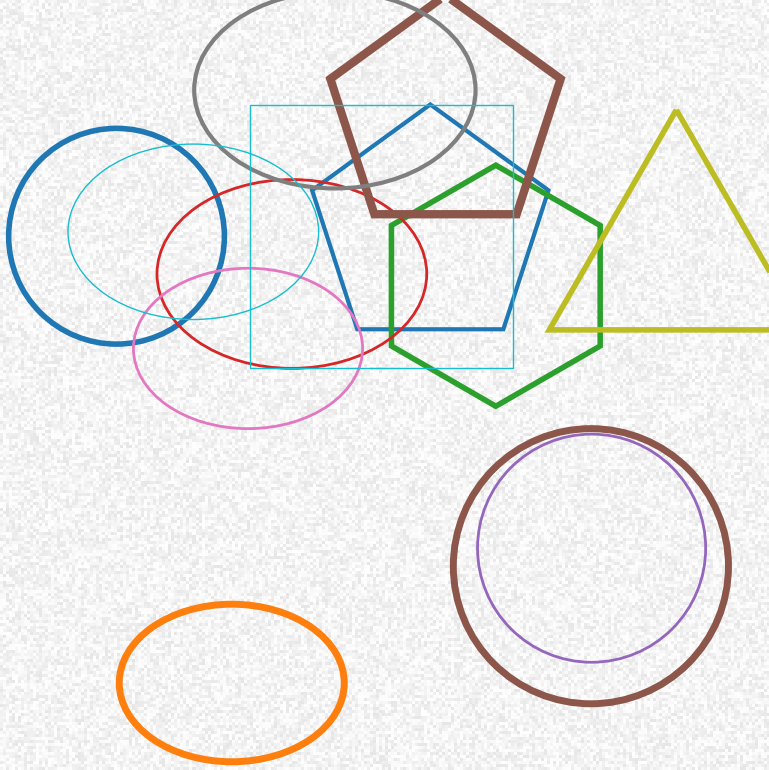[{"shape": "circle", "thickness": 2, "radius": 0.7, "center": [0.151, 0.693]}, {"shape": "pentagon", "thickness": 1.5, "radius": 0.81, "center": [0.559, 0.703]}, {"shape": "oval", "thickness": 2.5, "radius": 0.73, "center": [0.301, 0.113]}, {"shape": "hexagon", "thickness": 2, "radius": 0.78, "center": [0.644, 0.629]}, {"shape": "oval", "thickness": 1, "radius": 0.88, "center": [0.379, 0.644]}, {"shape": "circle", "thickness": 1, "radius": 0.74, "center": [0.768, 0.288]}, {"shape": "circle", "thickness": 2.5, "radius": 0.89, "center": [0.767, 0.265]}, {"shape": "pentagon", "thickness": 3, "radius": 0.79, "center": [0.579, 0.849]}, {"shape": "oval", "thickness": 1, "radius": 0.74, "center": [0.322, 0.547]}, {"shape": "oval", "thickness": 1.5, "radius": 0.91, "center": [0.435, 0.883]}, {"shape": "triangle", "thickness": 2, "radius": 0.95, "center": [0.878, 0.667]}, {"shape": "oval", "thickness": 0.5, "radius": 0.81, "center": [0.251, 0.699]}, {"shape": "square", "thickness": 0.5, "radius": 0.86, "center": [0.495, 0.693]}]